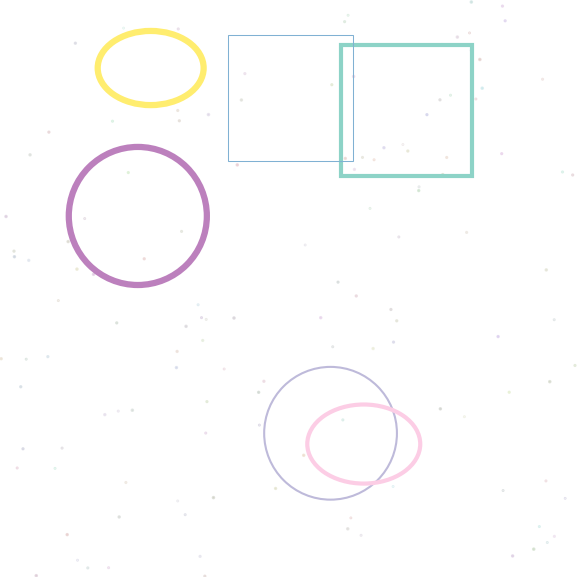[{"shape": "square", "thickness": 2, "radius": 0.57, "center": [0.704, 0.808]}, {"shape": "circle", "thickness": 1, "radius": 0.57, "center": [0.572, 0.249]}, {"shape": "square", "thickness": 0.5, "radius": 0.54, "center": [0.503, 0.83]}, {"shape": "oval", "thickness": 2, "radius": 0.49, "center": [0.63, 0.23]}, {"shape": "circle", "thickness": 3, "radius": 0.6, "center": [0.239, 0.625]}, {"shape": "oval", "thickness": 3, "radius": 0.46, "center": [0.261, 0.881]}]